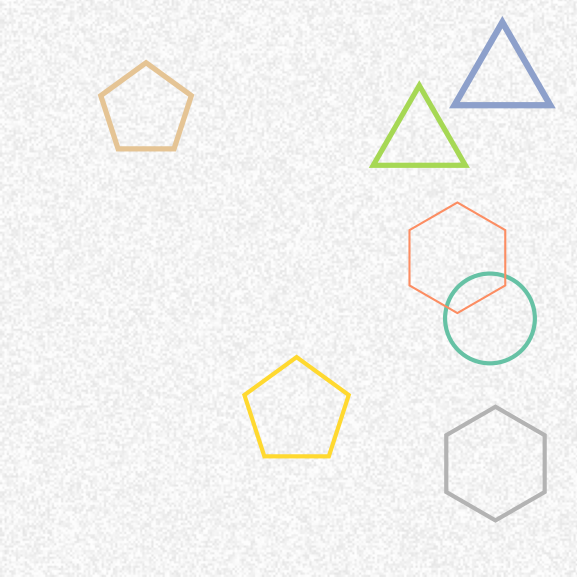[{"shape": "circle", "thickness": 2, "radius": 0.39, "center": [0.848, 0.448]}, {"shape": "hexagon", "thickness": 1, "radius": 0.48, "center": [0.792, 0.553]}, {"shape": "triangle", "thickness": 3, "radius": 0.48, "center": [0.87, 0.865]}, {"shape": "triangle", "thickness": 2.5, "radius": 0.46, "center": [0.726, 0.759]}, {"shape": "pentagon", "thickness": 2, "radius": 0.47, "center": [0.514, 0.286]}, {"shape": "pentagon", "thickness": 2.5, "radius": 0.41, "center": [0.253, 0.808]}, {"shape": "hexagon", "thickness": 2, "radius": 0.49, "center": [0.858, 0.196]}]